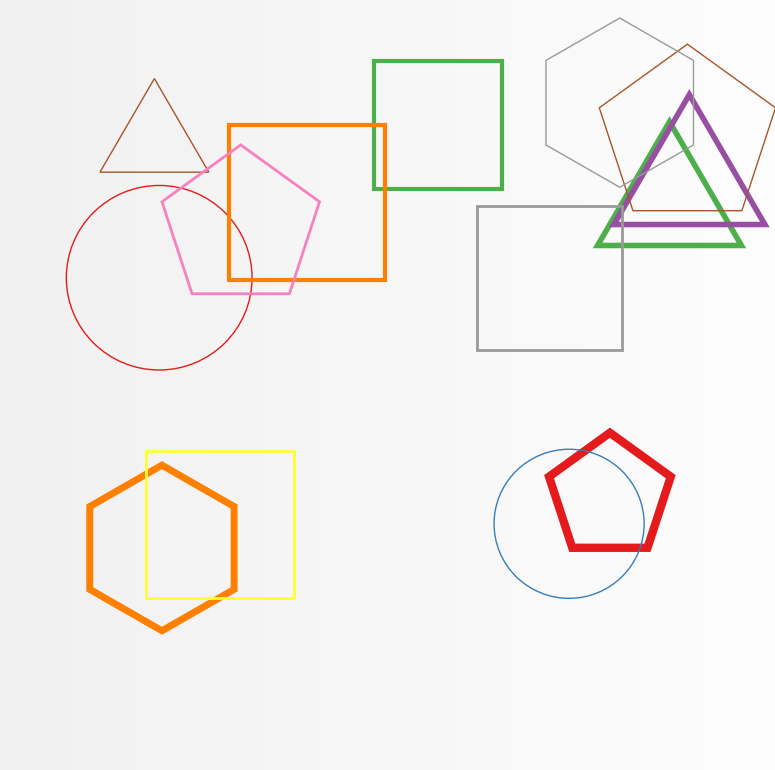[{"shape": "circle", "thickness": 0.5, "radius": 0.6, "center": [0.205, 0.639]}, {"shape": "pentagon", "thickness": 3, "radius": 0.41, "center": [0.787, 0.355]}, {"shape": "circle", "thickness": 0.5, "radius": 0.48, "center": [0.734, 0.32]}, {"shape": "triangle", "thickness": 2, "radius": 0.54, "center": [0.864, 0.735]}, {"shape": "square", "thickness": 1.5, "radius": 0.41, "center": [0.565, 0.837]}, {"shape": "triangle", "thickness": 2, "radius": 0.56, "center": [0.889, 0.765]}, {"shape": "square", "thickness": 1.5, "radius": 0.5, "center": [0.396, 0.737]}, {"shape": "hexagon", "thickness": 2.5, "radius": 0.54, "center": [0.209, 0.288]}, {"shape": "square", "thickness": 1, "radius": 0.48, "center": [0.284, 0.319]}, {"shape": "triangle", "thickness": 0.5, "radius": 0.41, "center": [0.199, 0.817]}, {"shape": "pentagon", "thickness": 0.5, "radius": 0.6, "center": [0.887, 0.823]}, {"shape": "pentagon", "thickness": 1, "radius": 0.53, "center": [0.311, 0.705]}, {"shape": "hexagon", "thickness": 0.5, "radius": 0.55, "center": [0.8, 0.867]}, {"shape": "square", "thickness": 1, "radius": 0.47, "center": [0.709, 0.639]}]